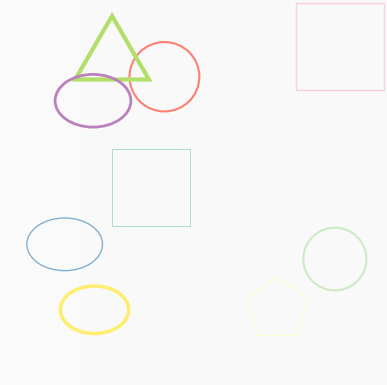[{"shape": "square", "thickness": 0.5, "radius": 0.5, "center": [0.389, 0.514]}, {"shape": "pentagon", "thickness": 0.5, "radius": 0.43, "center": [0.716, 0.197]}, {"shape": "circle", "thickness": 1.5, "radius": 0.45, "center": [0.424, 0.801]}, {"shape": "oval", "thickness": 1, "radius": 0.49, "center": [0.167, 0.365]}, {"shape": "triangle", "thickness": 3, "radius": 0.55, "center": [0.289, 0.849]}, {"shape": "square", "thickness": 1, "radius": 0.57, "center": [0.877, 0.879]}, {"shape": "oval", "thickness": 2, "radius": 0.49, "center": [0.24, 0.738]}, {"shape": "circle", "thickness": 1.5, "radius": 0.41, "center": [0.864, 0.327]}, {"shape": "oval", "thickness": 2.5, "radius": 0.44, "center": [0.244, 0.195]}]